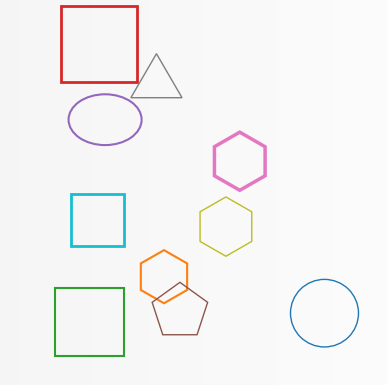[{"shape": "circle", "thickness": 1, "radius": 0.44, "center": [0.837, 0.187]}, {"shape": "hexagon", "thickness": 1.5, "radius": 0.34, "center": [0.423, 0.281]}, {"shape": "square", "thickness": 1.5, "radius": 0.44, "center": [0.231, 0.164]}, {"shape": "square", "thickness": 2, "radius": 0.49, "center": [0.255, 0.886]}, {"shape": "oval", "thickness": 1.5, "radius": 0.47, "center": [0.271, 0.689]}, {"shape": "pentagon", "thickness": 1, "radius": 0.38, "center": [0.464, 0.191]}, {"shape": "hexagon", "thickness": 2.5, "radius": 0.38, "center": [0.619, 0.581]}, {"shape": "triangle", "thickness": 1, "radius": 0.38, "center": [0.404, 0.784]}, {"shape": "hexagon", "thickness": 1, "radius": 0.39, "center": [0.583, 0.411]}, {"shape": "square", "thickness": 2, "radius": 0.34, "center": [0.252, 0.428]}]